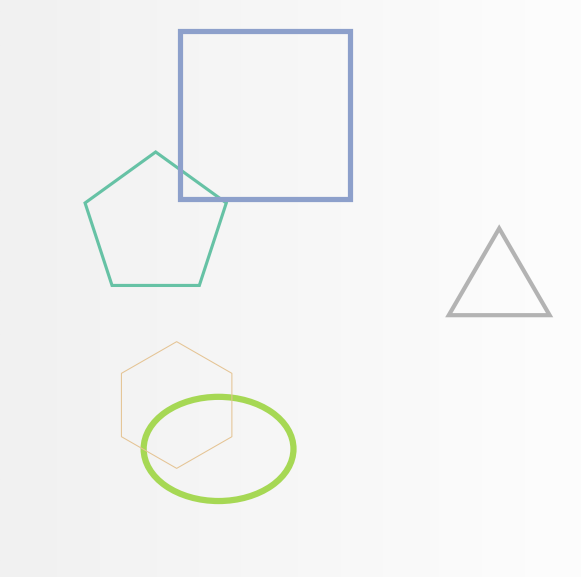[{"shape": "pentagon", "thickness": 1.5, "radius": 0.64, "center": [0.268, 0.608]}, {"shape": "square", "thickness": 2.5, "radius": 0.73, "center": [0.456, 0.8]}, {"shape": "oval", "thickness": 3, "radius": 0.64, "center": [0.376, 0.222]}, {"shape": "hexagon", "thickness": 0.5, "radius": 0.55, "center": [0.304, 0.298]}, {"shape": "triangle", "thickness": 2, "radius": 0.5, "center": [0.859, 0.503]}]